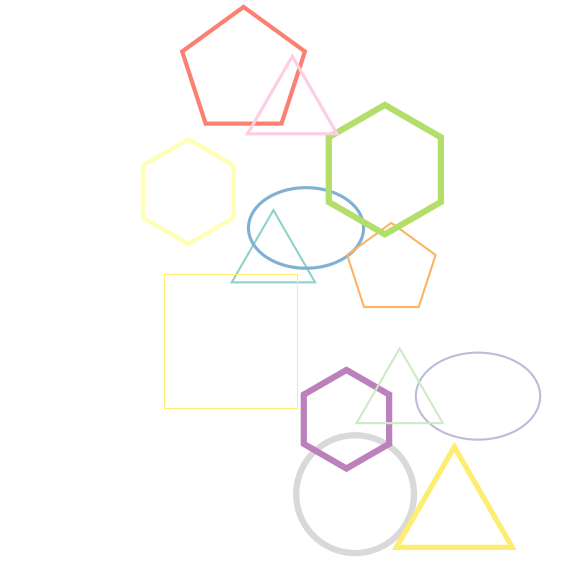[{"shape": "triangle", "thickness": 1, "radius": 0.42, "center": [0.473, 0.552]}, {"shape": "hexagon", "thickness": 2, "radius": 0.45, "center": [0.326, 0.667]}, {"shape": "oval", "thickness": 1, "radius": 0.54, "center": [0.828, 0.313]}, {"shape": "pentagon", "thickness": 2, "radius": 0.56, "center": [0.422, 0.875]}, {"shape": "oval", "thickness": 1.5, "radius": 0.5, "center": [0.53, 0.604]}, {"shape": "pentagon", "thickness": 1, "radius": 0.4, "center": [0.678, 0.533]}, {"shape": "hexagon", "thickness": 3, "radius": 0.56, "center": [0.666, 0.705]}, {"shape": "triangle", "thickness": 1.5, "radius": 0.45, "center": [0.506, 0.812]}, {"shape": "circle", "thickness": 3, "radius": 0.51, "center": [0.615, 0.143]}, {"shape": "hexagon", "thickness": 3, "radius": 0.43, "center": [0.6, 0.273]}, {"shape": "triangle", "thickness": 1, "radius": 0.43, "center": [0.692, 0.31]}, {"shape": "triangle", "thickness": 2.5, "radius": 0.58, "center": [0.787, 0.109]}, {"shape": "square", "thickness": 0.5, "radius": 0.58, "center": [0.399, 0.409]}]